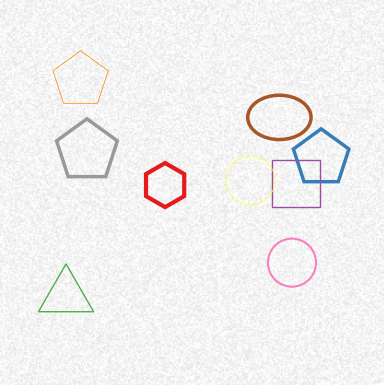[{"shape": "hexagon", "thickness": 3, "radius": 0.29, "center": [0.429, 0.519]}, {"shape": "pentagon", "thickness": 2.5, "radius": 0.38, "center": [0.834, 0.589]}, {"shape": "triangle", "thickness": 1, "radius": 0.41, "center": [0.172, 0.232]}, {"shape": "square", "thickness": 1, "radius": 0.31, "center": [0.769, 0.523]}, {"shape": "pentagon", "thickness": 0.5, "radius": 0.38, "center": [0.209, 0.793]}, {"shape": "circle", "thickness": 0.5, "radius": 0.32, "center": [0.651, 0.531]}, {"shape": "oval", "thickness": 2.5, "radius": 0.41, "center": [0.726, 0.695]}, {"shape": "circle", "thickness": 1.5, "radius": 0.31, "center": [0.758, 0.318]}, {"shape": "pentagon", "thickness": 2.5, "radius": 0.42, "center": [0.226, 0.608]}]